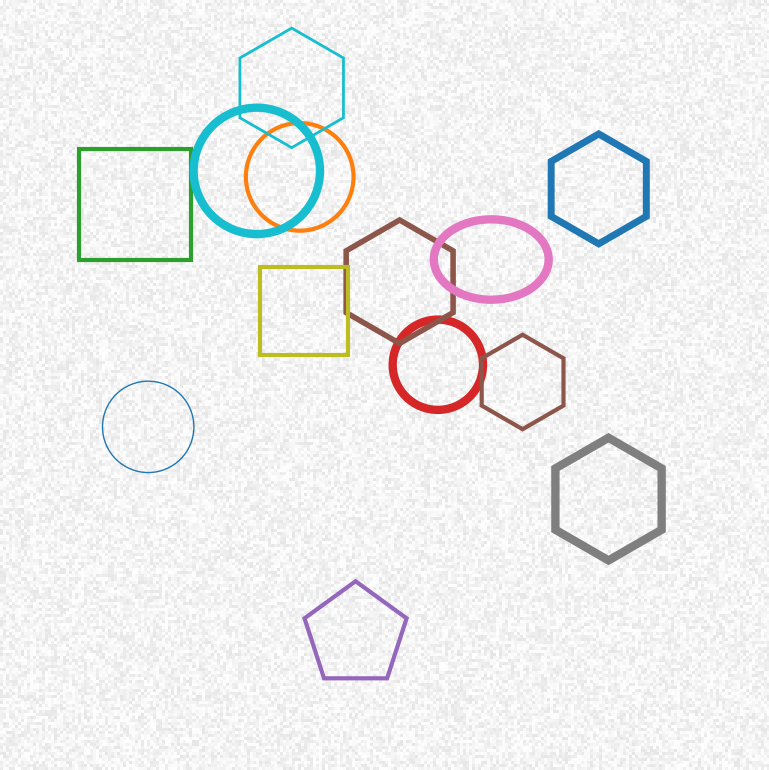[{"shape": "hexagon", "thickness": 2.5, "radius": 0.36, "center": [0.778, 0.755]}, {"shape": "circle", "thickness": 0.5, "radius": 0.3, "center": [0.192, 0.446]}, {"shape": "circle", "thickness": 1.5, "radius": 0.35, "center": [0.389, 0.77]}, {"shape": "square", "thickness": 1.5, "radius": 0.36, "center": [0.175, 0.735]}, {"shape": "circle", "thickness": 3, "radius": 0.29, "center": [0.569, 0.526]}, {"shape": "pentagon", "thickness": 1.5, "radius": 0.35, "center": [0.462, 0.175]}, {"shape": "hexagon", "thickness": 1.5, "radius": 0.31, "center": [0.679, 0.504]}, {"shape": "hexagon", "thickness": 2, "radius": 0.4, "center": [0.519, 0.634]}, {"shape": "oval", "thickness": 3, "radius": 0.37, "center": [0.638, 0.663]}, {"shape": "hexagon", "thickness": 3, "radius": 0.4, "center": [0.79, 0.352]}, {"shape": "square", "thickness": 1.5, "radius": 0.29, "center": [0.395, 0.596]}, {"shape": "circle", "thickness": 3, "radius": 0.41, "center": [0.334, 0.778]}, {"shape": "hexagon", "thickness": 1, "radius": 0.39, "center": [0.379, 0.886]}]